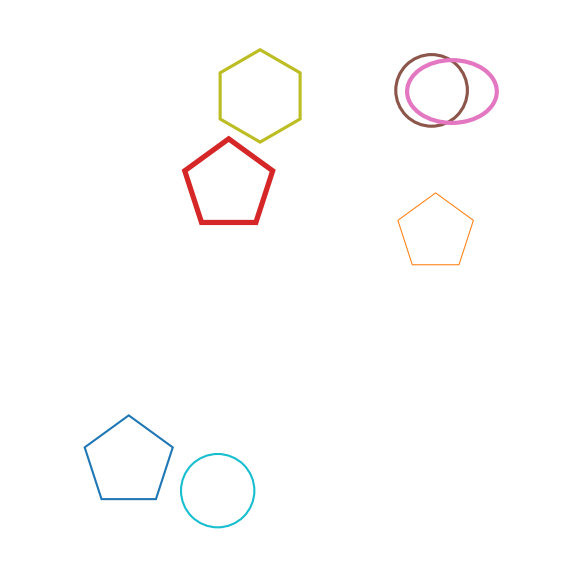[{"shape": "pentagon", "thickness": 1, "radius": 0.4, "center": [0.223, 0.2]}, {"shape": "pentagon", "thickness": 0.5, "radius": 0.34, "center": [0.754, 0.596]}, {"shape": "pentagon", "thickness": 2.5, "radius": 0.4, "center": [0.396, 0.679]}, {"shape": "circle", "thickness": 1.5, "radius": 0.31, "center": [0.747, 0.843]}, {"shape": "oval", "thickness": 2, "radius": 0.39, "center": [0.783, 0.841]}, {"shape": "hexagon", "thickness": 1.5, "radius": 0.4, "center": [0.45, 0.833]}, {"shape": "circle", "thickness": 1, "radius": 0.32, "center": [0.377, 0.149]}]